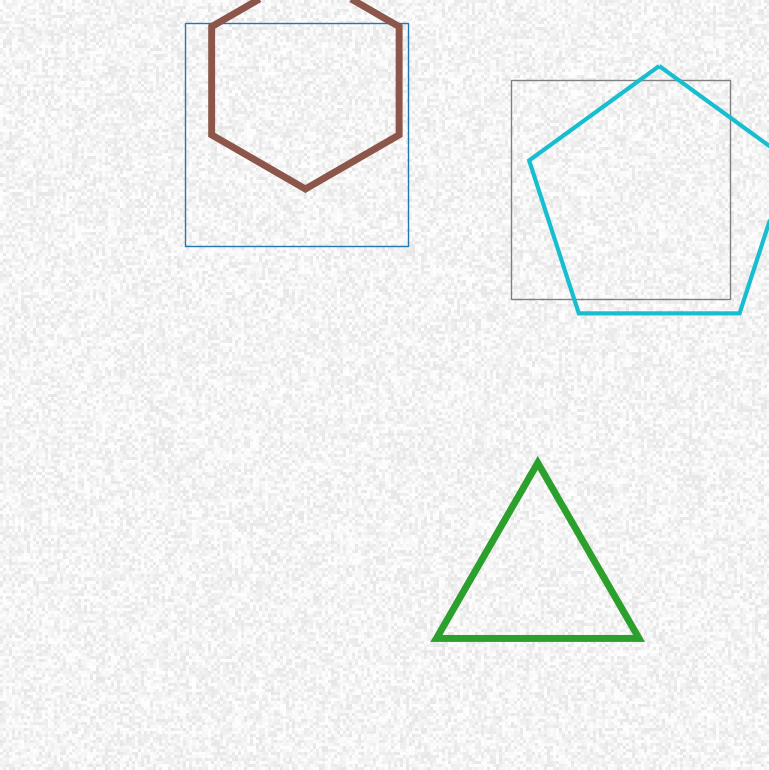[{"shape": "square", "thickness": 0.5, "radius": 0.72, "center": [0.385, 0.826]}, {"shape": "triangle", "thickness": 2.5, "radius": 0.76, "center": [0.698, 0.247]}, {"shape": "hexagon", "thickness": 2.5, "radius": 0.7, "center": [0.397, 0.895]}, {"shape": "square", "thickness": 0.5, "radius": 0.71, "center": [0.806, 0.754]}, {"shape": "pentagon", "thickness": 1.5, "radius": 0.89, "center": [0.856, 0.737]}]